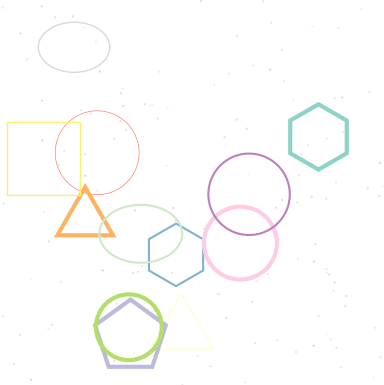[{"shape": "hexagon", "thickness": 3, "radius": 0.42, "center": [0.827, 0.644]}, {"shape": "triangle", "thickness": 0.5, "radius": 0.48, "center": [0.471, 0.142]}, {"shape": "pentagon", "thickness": 3, "radius": 0.48, "center": [0.339, 0.125]}, {"shape": "circle", "thickness": 0.5, "radius": 0.54, "center": [0.252, 0.603]}, {"shape": "hexagon", "thickness": 1.5, "radius": 0.41, "center": [0.457, 0.338]}, {"shape": "triangle", "thickness": 3, "radius": 0.42, "center": [0.221, 0.431]}, {"shape": "circle", "thickness": 3, "radius": 0.43, "center": [0.335, 0.15]}, {"shape": "circle", "thickness": 3, "radius": 0.47, "center": [0.624, 0.369]}, {"shape": "oval", "thickness": 1, "radius": 0.46, "center": [0.192, 0.877]}, {"shape": "circle", "thickness": 1.5, "radius": 0.53, "center": [0.647, 0.495]}, {"shape": "oval", "thickness": 1.5, "radius": 0.54, "center": [0.366, 0.393]}, {"shape": "square", "thickness": 1, "radius": 0.47, "center": [0.113, 0.589]}]